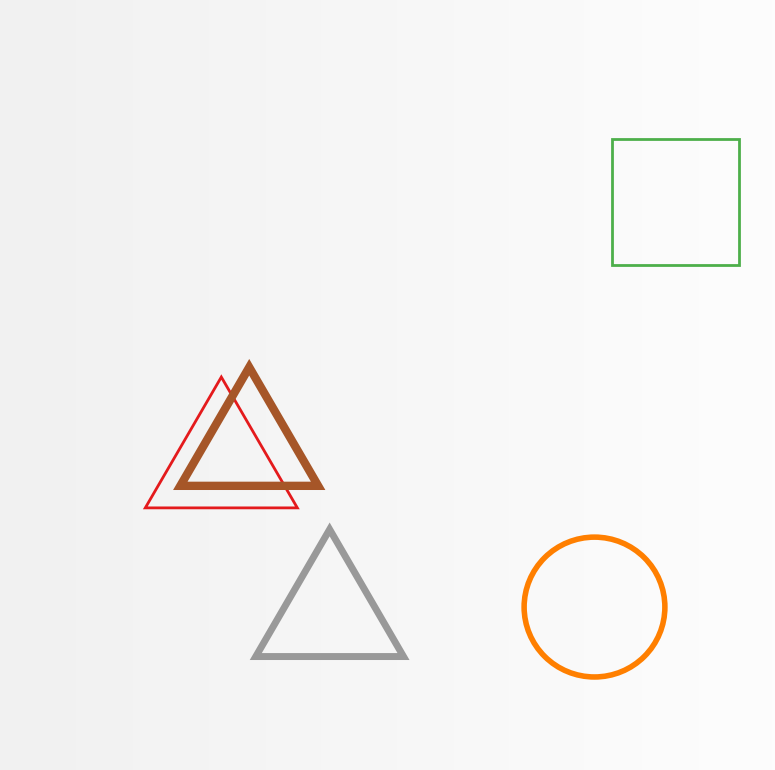[{"shape": "triangle", "thickness": 1, "radius": 0.57, "center": [0.286, 0.397]}, {"shape": "square", "thickness": 1, "radius": 0.41, "center": [0.872, 0.738]}, {"shape": "circle", "thickness": 2, "radius": 0.45, "center": [0.767, 0.212]}, {"shape": "triangle", "thickness": 3, "radius": 0.51, "center": [0.322, 0.42]}, {"shape": "triangle", "thickness": 2.5, "radius": 0.55, "center": [0.425, 0.202]}]